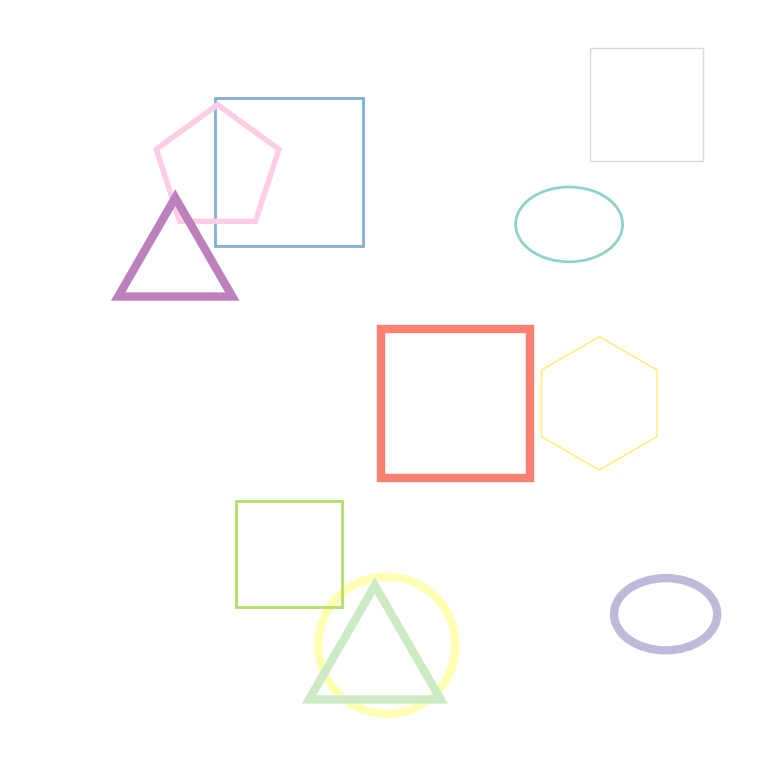[{"shape": "oval", "thickness": 1, "radius": 0.35, "center": [0.739, 0.709]}, {"shape": "circle", "thickness": 3, "radius": 0.45, "center": [0.502, 0.162]}, {"shape": "oval", "thickness": 3, "radius": 0.33, "center": [0.864, 0.202]}, {"shape": "square", "thickness": 3, "radius": 0.48, "center": [0.592, 0.476]}, {"shape": "square", "thickness": 1, "radius": 0.48, "center": [0.375, 0.777]}, {"shape": "square", "thickness": 1, "radius": 0.34, "center": [0.375, 0.28]}, {"shape": "pentagon", "thickness": 2, "radius": 0.42, "center": [0.283, 0.78]}, {"shape": "square", "thickness": 0.5, "radius": 0.36, "center": [0.84, 0.864]}, {"shape": "triangle", "thickness": 3, "radius": 0.43, "center": [0.228, 0.658]}, {"shape": "triangle", "thickness": 3, "radius": 0.49, "center": [0.487, 0.141]}, {"shape": "hexagon", "thickness": 0.5, "radius": 0.43, "center": [0.778, 0.476]}]